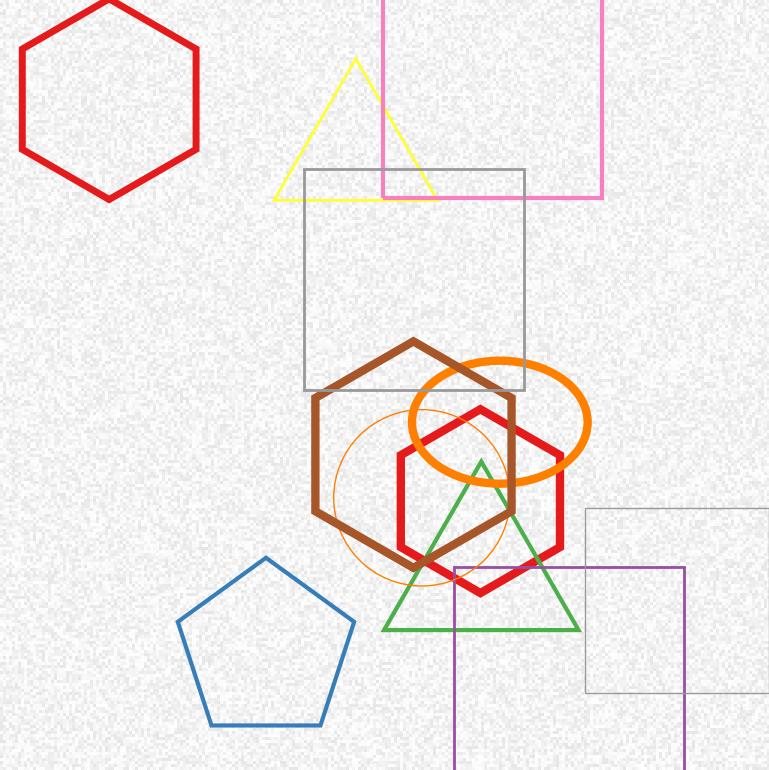[{"shape": "hexagon", "thickness": 3, "radius": 0.6, "center": [0.624, 0.349]}, {"shape": "hexagon", "thickness": 2.5, "radius": 0.65, "center": [0.142, 0.871]}, {"shape": "pentagon", "thickness": 1.5, "radius": 0.6, "center": [0.345, 0.155]}, {"shape": "triangle", "thickness": 1.5, "radius": 0.73, "center": [0.625, 0.255]}, {"shape": "square", "thickness": 1, "radius": 0.75, "center": [0.739, 0.115]}, {"shape": "oval", "thickness": 3, "radius": 0.57, "center": [0.649, 0.452]}, {"shape": "circle", "thickness": 0.5, "radius": 0.57, "center": [0.548, 0.353]}, {"shape": "triangle", "thickness": 1, "radius": 0.61, "center": [0.462, 0.801]}, {"shape": "hexagon", "thickness": 3, "radius": 0.74, "center": [0.537, 0.41]}, {"shape": "square", "thickness": 1.5, "radius": 0.71, "center": [0.64, 0.885]}, {"shape": "square", "thickness": 0.5, "radius": 0.6, "center": [0.879, 0.221]}, {"shape": "square", "thickness": 1, "radius": 0.72, "center": [0.538, 0.637]}]